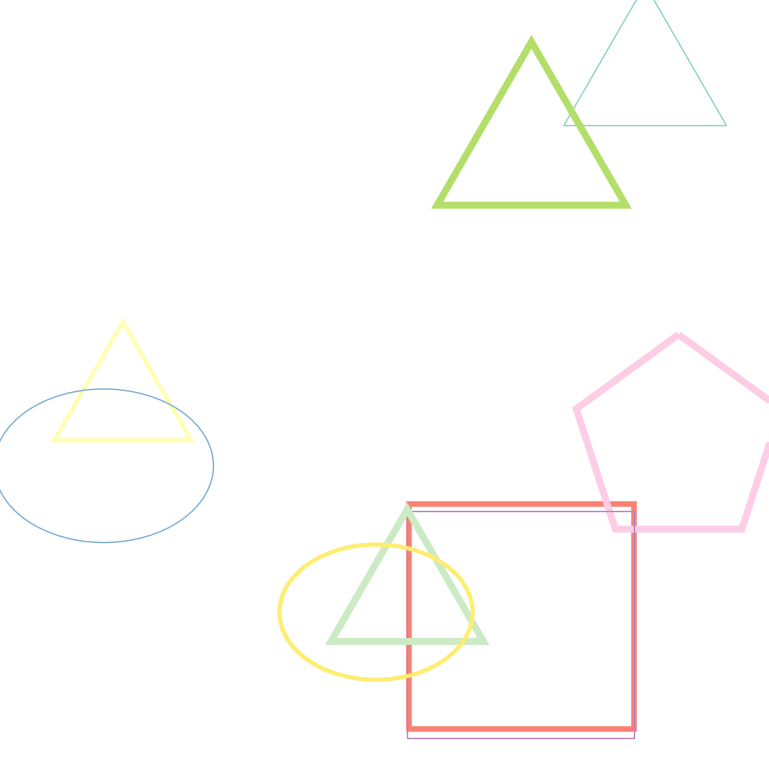[{"shape": "triangle", "thickness": 0.5, "radius": 0.61, "center": [0.838, 0.898]}, {"shape": "triangle", "thickness": 1.5, "radius": 0.51, "center": [0.159, 0.479]}, {"shape": "square", "thickness": 2, "radius": 0.73, "center": [0.677, 0.2]}, {"shape": "oval", "thickness": 0.5, "radius": 0.71, "center": [0.135, 0.395]}, {"shape": "triangle", "thickness": 2.5, "radius": 0.71, "center": [0.69, 0.804]}, {"shape": "pentagon", "thickness": 2.5, "radius": 0.7, "center": [0.881, 0.426]}, {"shape": "square", "thickness": 0.5, "radius": 0.74, "center": [0.676, 0.189]}, {"shape": "triangle", "thickness": 2.5, "radius": 0.57, "center": [0.529, 0.224]}, {"shape": "oval", "thickness": 1.5, "radius": 0.63, "center": [0.488, 0.205]}]